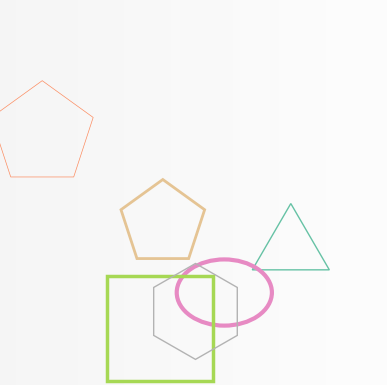[{"shape": "triangle", "thickness": 1, "radius": 0.57, "center": [0.75, 0.357]}, {"shape": "pentagon", "thickness": 0.5, "radius": 0.69, "center": [0.109, 0.652]}, {"shape": "oval", "thickness": 3, "radius": 0.61, "center": [0.579, 0.24]}, {"shape": "square", "thickness": 2.5, "radius": 0.68, "center": [0.414, 0.147]}, {"shape": "pentagon", "thickness": 2, "radius": 0.57, "center": [0.42, 0.42]}, {"shape": "hexagon", "thickness": 1, "radius": 0.62, "center": [0.504, 0.191]}]